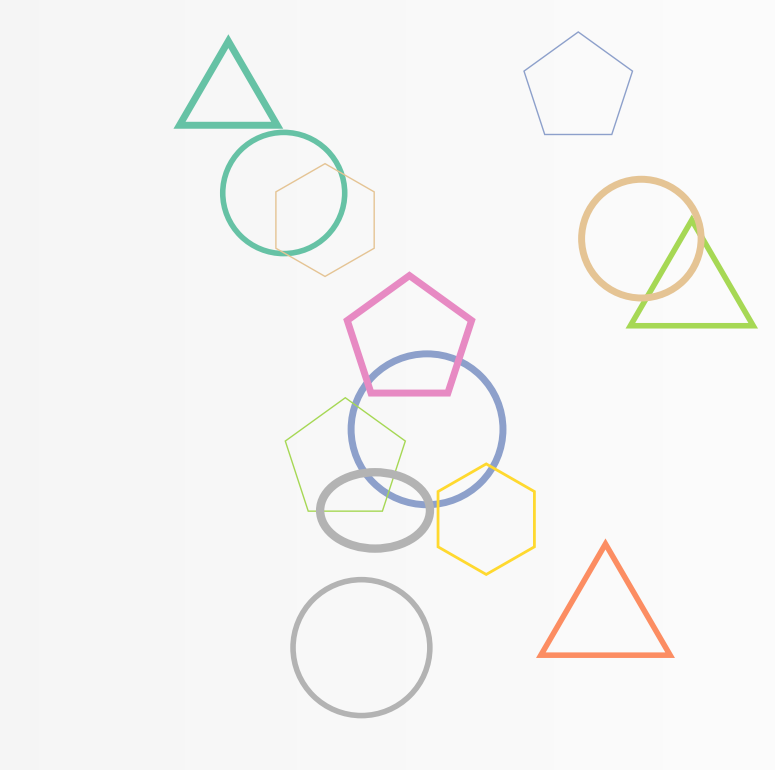[{"shape": "triangle", "thickness": 2.5, "radius": 0.36, "center": [0.295, 0.874]}, {"shape": "circle", "thickness": 2, "radius": 0.39, "center": [0.366, 0.749]}, {"shape": "triangle", "thickness": 2, "radius": 0.48, "center": [0.781, 0.197]}, {"shape": "pentagon", "thickness": 0.5, "radius": 0.37, "center": [0.746, 0.885]}, {"shape": "circle", "thickness": 2.5, "radius": 0.49, "center": [0.551, 0.442]}, {"shape": "pentagon", "thickness": 2.5, "radius": 0.42, "center": [0.528, 0.558]}, {"shape": "pentagon", "thickness": 0.5, "radius": 0.41, "center": [0.446, 0.402]}, {"shape": "triangle", "thickness": 2, "radius": 0.46, "center": [0.893, 0.623]}, {"shape": "hexagon", "thickness": 1, "radius": 0.36, "center": [0.627, 0.326]}, {"shape": "circle", "thickness": 2.5, "radius": 0.39, "center": [0.828, 0.69]}, {"shape": "hexagon", "thickness": 0.5, "radius": 0.37, "center": [0.419, 0.714]}, {"shape": "circle", "thickness": 2, "radius": 0.44, "center": [0.466, 0.159]}, {"shape": "oval", "thickness": 3, "radius": 0.35, "center": [0.484, 0.337]}]